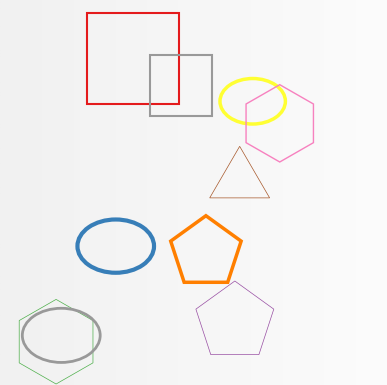[{"shape": "square", "thickness": 1.5, "radius": 0.59, "center": [0.343, 0.848]}, {"shape": "oval", "thickness": 3, "radius": 0.49, "center": [0.299, 0.361]}, {"shape": "hexagon", "thickness": 0.5, "radius": 0.55, "center": [0.145, 0.112]}, {"shape": "pentagon", "thickness": 0.5, "radius": 0.53, "center": [0.606, 0.164]}, {"shape": "pentagon", "thickness": 2.5, "radius": 0.48, "center": [0.531, 0.344]}, {"shape": "oval", "thickness": 2.5, "radius": 0.42, "center": [0.652, 0.737]}, {"shape": "triangle", "thickness": 0.5, "radius": 0.45, "center": [0.619, 0.531]}, {"shape": "hexagon", "thickness": 1, "radius": 0.5, "center": [0.722, 0.68]}, {"shape": "oval", "thickness": 2, "radius": 0.5, "center": [0.158, 0.129]}, {"shape": "square", "thickness": 1.5, "radius": 0.4, "center": [0.466, 0.778]}]